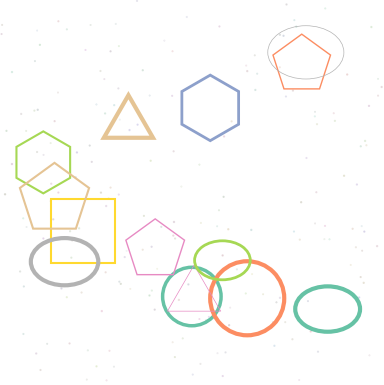[{"shape": "oval", "thickness": 3, "radius": 0.42, "center": [0.851, 0.197]}, {"shape": "circle", "thickness": 2.5, "radius": 0.38, "center": [0.498, 0.23]}, {"shape": "pentagon", "thickness": 1, "radius": 0.39, "center": [0.784, 0.833]}, {"shape": "circle", "thickness": 3, "radius": 0.48, "center": [0.642, 0.225]}, {"shape": "hexagon", "thickness": 2, "radius": 0.43, "center": [0.546, 0.72]}, {"shape": "pentagon", "thickness": 1, "radius": 0.4, "center": [0.403, 0.351]}, {"shape": "triangle", "thickness": 0.5, "radius": 0.4, "center": [0.504, 0.232]}, {"shape": "hexagon", "thickness": 1.5, "radius": 0.4, "center": [0.112, 0.578]}, {"shape": "oval", "thickness": 2, "radius": 0.36, "center": [0.578, 0.324]}, {"shape": "square", "thickness": 1.5, "radius": 0.41, "center": [0.216, 0.399]}, {"shape": "pentagon", "thickness": 1.5, "radius": 0.47, "center": [0.142, 0.483]}, {"shape": "triangle", "thickness": 3, "radius": 0.37, "center": [0.334, 0.679]}, {"shape": "oval", "thickness": 0.5, "radius": 0.49, "center": [0.794, 0.864]}, {"shape": "oval", "thickness": 3, "radius": 0.44, "center": [0.168, 0.32]}]